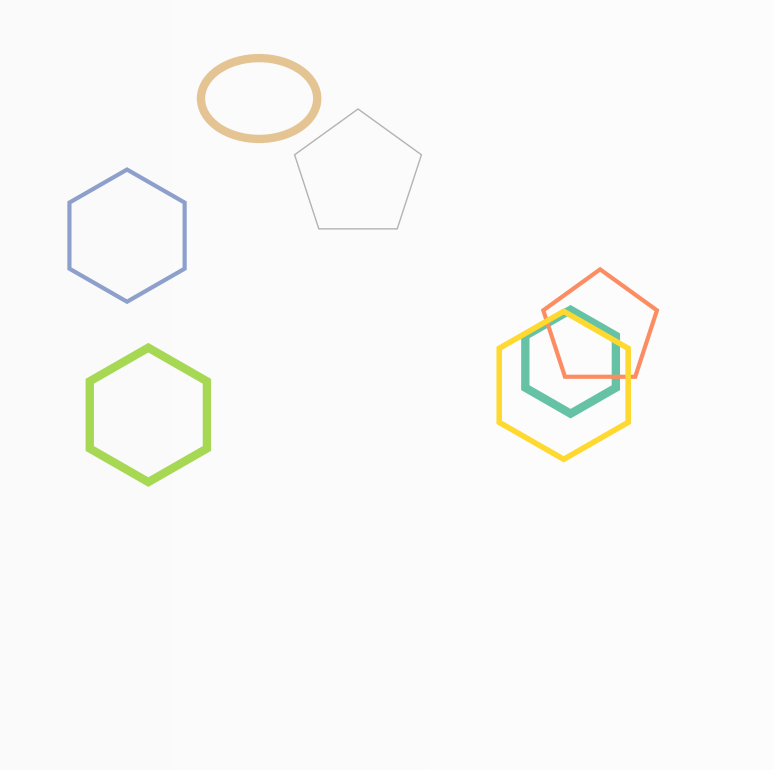[{"shape": "hexagon", "thickness": 3, "radius": 0.34, "center": [0.736, 0.53]}, {"shape": "pentagon", "thickness": 1.5, "radius": 0.39, "center": [0.774, 0.573]}, {"shape": "hexagon", "thickness": 1.5, "radius": 0.43, "center": [0.164, 0.694]}, {"shape": "hexagon", "thickness": 3, "radius": 0.44, "center": [0.191, 0.461]}, {"shape": "hexagon", "thickness": 2, "radius": 0.48, "center": [0.727, 0.5]}, {"shape": "oval", "thickness": 3, "radius": 0.37, "center": [0.334, 0.872]}, {"shape": "pentagon", "thickness": 0.5, "radius": 0.43, "center": [0.462, 0.772]}]